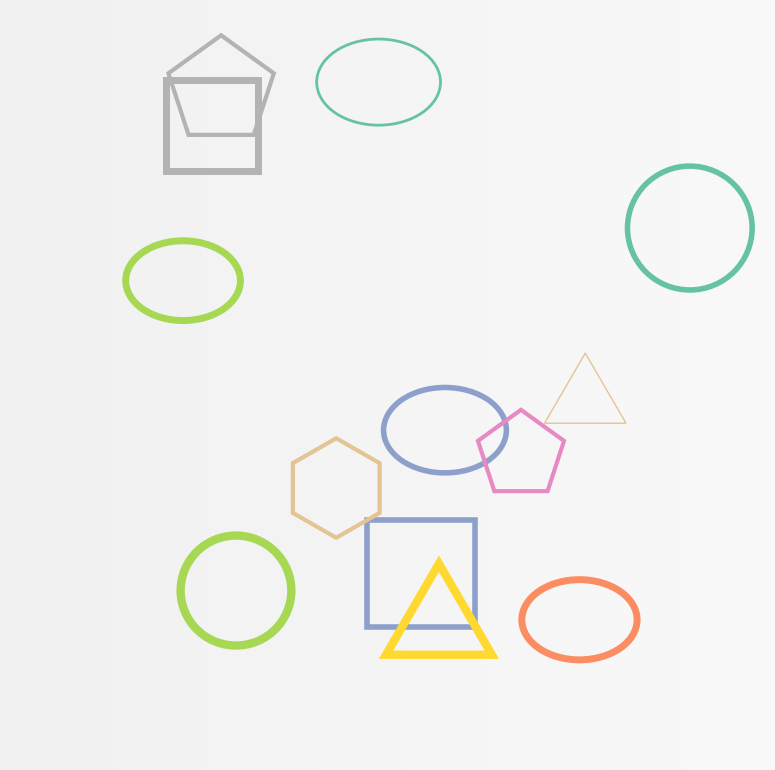[{"shape": "oval", "thickness": 1, "radius": 0.4, "center": [0.488, 0.893]}, {"shape": "circle", "thickness": 2, "radius": 0.4, "center": [0.89, 0.704]}, {"shape": "oval", "thickness": 2.5, "radius": 0.37, "center": [0.748, 0.195]}, {"shape": "square", "thickness": 2, "radius": 0.35, "center": [0.543, 0.255]}, {"shape": "oval", "thickness": 2, "radius": 0.4, "center": [0.574, 0.441]}, {"shape": "pentagon", "thickness": 1.5, "radius": 0.29, "center": [0.672, 0.409]}, {"shape": "circle", "thickness": 3, "radius": 0.36, "center": [0.304, 0.233]}, {"shape": "oval", "thickness": 2.5, "radius": 0.37, "center": [0.236, 0.636]}, {"shape": "triangle", "thickness": 3, "radius": 0.39, "center": [0.566, 0.189]}, {"shape": "triangle", "thickness": 0.5, "radius": 0.3, "center": [0.755, 0.481]}, {"shape": "hexagon", "thickness": 1.5, "radius": 0.32, "center": [0.434, 0.366]}, {"shape": "square", "thickness": 2.5, "radius": 0.3, "center": [0.274, 0.837]}, {"shape": "pentagon", "thickness": 1.5, "radius": 0.36, "center": [0.285, 0.883]}]